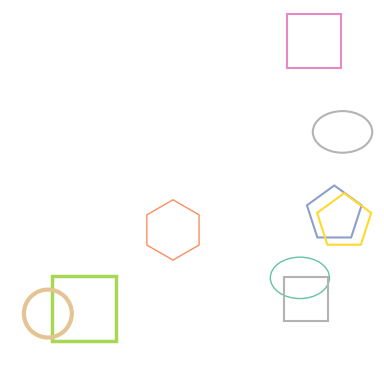[{"shape": "oval", "thickness": 1, "radius": 0.38, "center": [0.779, 0.278]}, {"shape": "hexagon", "thickness": 1, "radius": 0.39, "center": [0.449, 0.403]}, {"shape": "pentagon", "thickness": 1.5, "radius": 0.37, "center": [0.868, 0.444]}, {"shape": "square", "thickness": 1.5, "radius": 0.35, "center": [0.816, 0.893]}, {"shape": "square", "thickness": 2.5, "radius": 0.42, "center": [0.218, 0.199]}, {"shape": "pentagon", "thickness": 1.5, "radius": 0.37, "center": [0.894, 0.424]}, {"shape": "circle", "thickness": 3, "radius": 0.31, "center": [0.124, 0.186]}, {"shape": "square", "thickness": 1.5, "radius": 0.29, "center": [0.794, 0.224]}, {"shape": "oval", "thickness": 1.5, "radius": 0.39, "center": [0.89, 0.657]}]